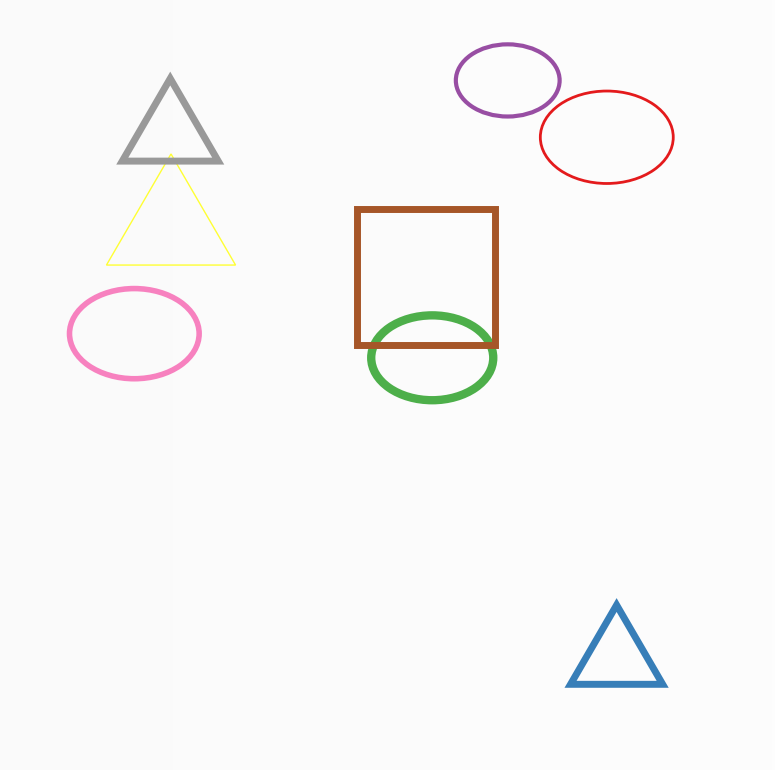[{"shape": "oval", "thickness": 1, "radius": 0.43, "center": [0.783, 0.822]}, {"shape": "triangle", "thickness": 2.5, "radius": 0.34, "center": [0.796, 0.146]}, {"shape": "oval", "thickness": 3, "radius": 0.39, "center": [0.558, 0.535]}, {"shape": "oval", "thickness": 1.5, "radius": 0.33, "center": [0.655, 0.896]}, {"shape": "triangle", "thickness": 0.5, "radius": 0.48, "center": [0.221, 0.704]}, {"shape": "square", "thickness": 2.5, "radius": 0.44, "center": [0.55, 0.64]}, {"shape": "oval", "thickness": 2, "radius": 0.42, "center": [0.173, 0.567]}, {"shape": "triangle", "thickness": 2.5, "radius": 0.36, "center": [0.22, 0.827]}]